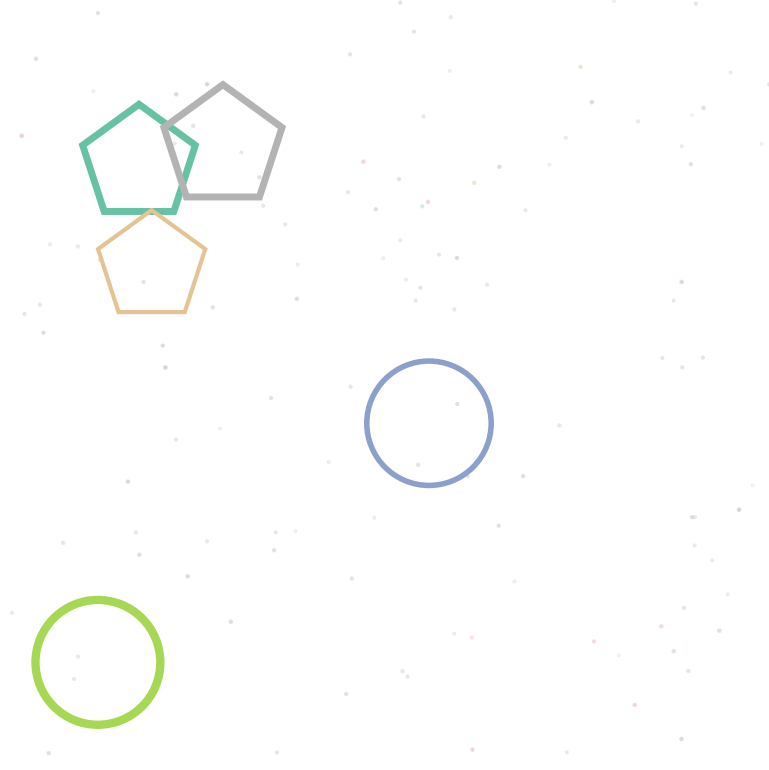[{"shape": "pentagon", "thickness": 2.5, "radius": 0.38, "center": [0.181, 0.788]}, {"shape": "circle", "thickness": 2, "radius": 0.4, "center": [0.557, 0.45]}, {"shape": "circle", "thickness": 3, "radius": 0.41, "center": [0.127, 0.14]}, {"shape": "pentagon", "thickness": 1.5, "radius": 0.37, "center": [0.197, 0.654]}, {"shape": "pentagon", "thickness": 2.5, "radius": 0.4, "center": [0.29, 0.809]}]